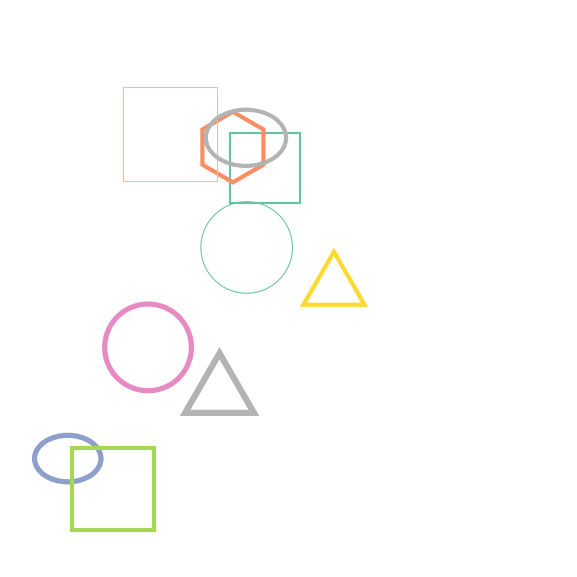[{"shape": "circle", "thickness": 0.5, "radius": 0.4, "center": [0.427, 0.571]}, {"shape": "square", "thickness": 1, "radius": 0.3, "center": [0.458, 0.708]}, {"shape": "hexagon", "thickness": 2, "radius": 0.31, "center": [0.403, 0.744]}, {"shape": "oval", "thickness": 2.5, "radius": 0.29, "center": [0.117, 0.205]}, {"shape": "circle", "thickness": 2.5, "radius": 0.38, "center": [0.256, 0.398]}, {"shape": "square", "thickness": 2, "radius": 0.36, "center": [0.196, 0.152]}, {"shape": "triangle", "thickness": 2, "radius": 0.31, "center": [0.578, 0.502]}, {"shape": "square", "thickness": 0.5, "radius": 0.41, "center": [0.294, 0.767]}, {"shape": "oval", "thickness": 2, "radius": 0.35, "center": [0.426, 0.761]}, {"shape": "triangle", "thickness": 3, "radius": 0.34, "center": [0.38, 0.319]}]